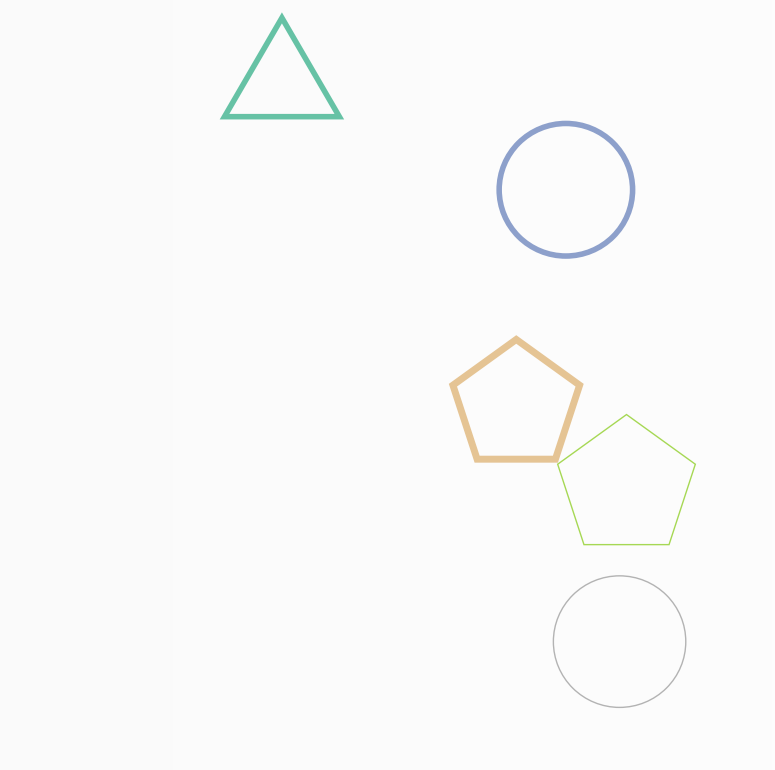[{"shape": "triangle", "thickness": 2, "radius": 0.43, "center": [0.364, 0.891]}, {"shape": "circle", "thickness": 2, "radius": 0.43, "center": [0.73, 0.754]}, {"shape": "pentagon", "thickness": 0.5, "radius": 0.47, "center": [0.808, 0.368]}, {"shape": "pentagon", "thickness": 2.5, "radius": 0.43, "center": [0.666, 0.473]}, {"shape": "circle", "thickness": 0.5, "radius": 0.43, "center": [0.799, 0.167]}]